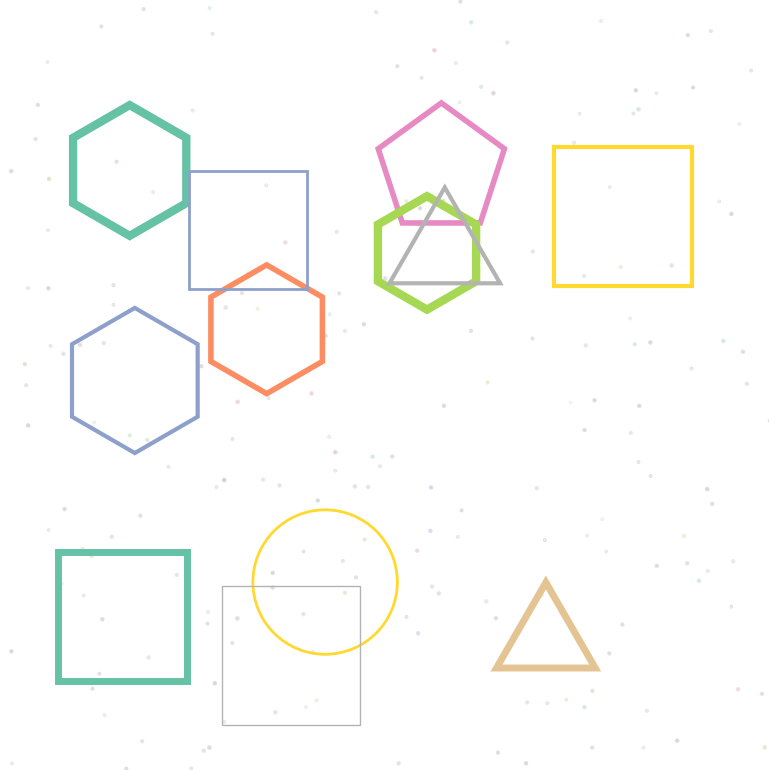[{"shape": "square", "thickness": 2.5, "radius": 0.42, "center": [0.159, 0.2]}, {"shape": "hexagon", "thickness": 3, "radius": 0.42, "center": [0.168, 0.779]}, {"shape": "hexagon", "thickness": 2, "radius": 0.42, "center": [0.346, 0.572]}, {"shape": "hexagon", "thickness": 1.5, "radius": 0.47, "center": [0.175, 0.506]}, {"shape": "square", "thickness": 1, "radius": 0.38, "center": [0.322, 0.701]}, {"shape": "pentagon", "thickness": 2, "radius": 0.43, "center": [0.573, 0.78]}, {"shape": "hexagon", "thickness": 3, "radius": 0.37, "center": [0.555, 0.672]}, {"shape": "square", "thickness": 1.5, "radius": 0.45, "center": [0.809, 0.719]}, {"shape": "circle", "thickness": 1, "radius": 0.47, "center": [0.422, 0.244]}, {"shape": "triangle", "thickness": 2.5, "radius": 0.37, "center": [0.709, 0.169]}, {"shape": "triangle", "thickness": 1.5, "radius": 0.41, "center": [0.578, 0.674]}, {"shape": "square", "thickness": 0.5, "radius": 0.45, "center": [0.378, 0.149]}]